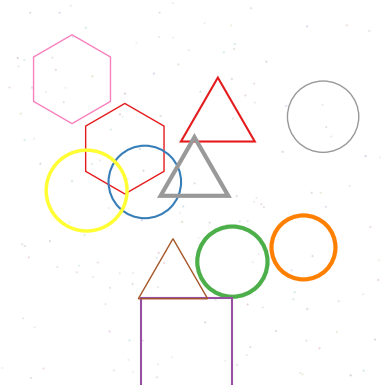[{"shape": "triangle", "thickness": 1.5, "radius": 0.55, "center": [0.566, 0.688]}, {"shape": "hexagon", "thickness": 1, "radius": 0.59, "center": [0.324, 0.614]}, {"shape": "circle", "thickness": 1.5, "radius": 0.47, "center": [0.376, 0.527]}, {"shape": "circle", "thickness": 3, "radius": 0.46, "center": [0.604, 0.32]}, {"shape": "square", "thickness": 1.5, "radius": 0.59, "center": [0.485, 0.109]}, {"shape": "circle", "thickness": 3, "radius": 0.42, "center": [0.788, 0.357]}, {"shape": "circle", "thickness": 2.5, "radius": 0.52, "center": [0.225, 0.505]}, {"shape": "triangle", "thickness": 1, "radius": 0.52, "center": [0.449, 0.276]}, {"shape": "hexagon", "thickness": 1, "radius": 0.58, "center": [0.187, 0.794]}, {"shape": "triangle", "thickness": 3, "radius": 0.51, "center": [0.505, 0.542]}, {"shape": "circle", "thickness": 1, "radius": 0.46, "center": [0.839, 0.697]}]